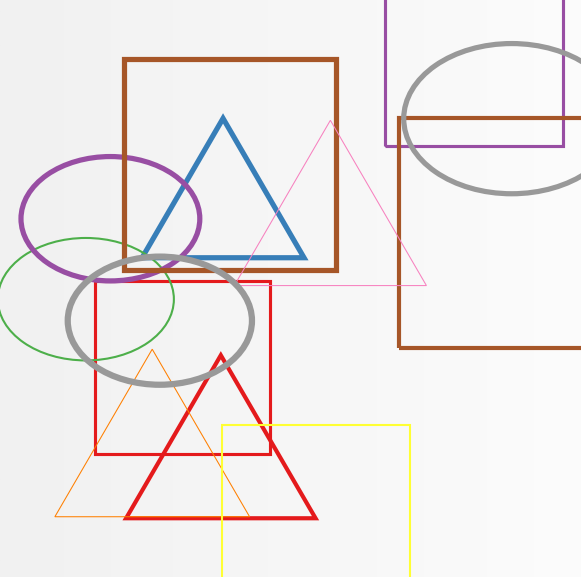[{"shape": "square", "thickness": 1.5, "radius": 0.75, "center": [0.315, 0.363]}, {"shape": "triangle", "thickness": 2, "radius": 0.94, "center": [0.38, 0.196]}, {"shape": "triangle", "thickness": 2.5, "radius": 0.8, "center": [0.384, 0.633]}, {"shape": "oval", "thickness": 1, "radius": 0.76, "center": [0.148, 0.481]}, {"shape": "oval", "thickness": 2.5, "radius": 0.77, "center": [0.19, 0.62]}, {"shape": "square", "thickness": 1.5, "radius": 0.76, "center": [0.815, 0.9]}, {"shape": "triangle", "thickness": 0.5, "radius": 0.97, "center": [0.262, 0.201]}, {"shape": "square", "thickness": 1, "radius": 0.81, "center": [0.544, 0.102]}, {"shape": "square", "thickness": 2.5, "radius": 0.91, "center": [0.396, 0.714]}, {"shape": "square", "thickness": 2, "radius": 1.0, "center": [0.885, 0.596]}, {"shape": "triangle", "thickness": 0.5, "radius": 0.95, "center": [0.568, 0.6]}, {"shape": "oval", "thickness": 2.5, "radius": 0.93, "center": [0.88, 0.794]}, {"shape": "oval", "thickness": 3, "radius": 0.79, "center": [0.275, 0.444]}]